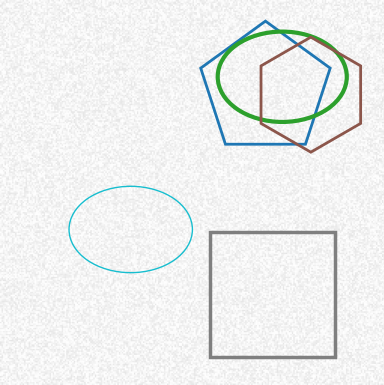[{"shape": "pentagon", "thickness": 2, "radius": 0.88, "center": [0.689, 0.768]}, {"shape": "oval", "thickness": 3, "radius": 0.84, "center": [0.733, 0.801]}, {"shape": "hexagon", "thickness": 2, "radius": 0.75, "center": [0.807, 0.754]}, {"shape": "square", "thickness": 2.5, "radius": 0.81, "center": [0.708, 0.235]}, {"shape": "oval", "thickness": 1, "radius": 0.8, "center": [0.34, 0.404]}]